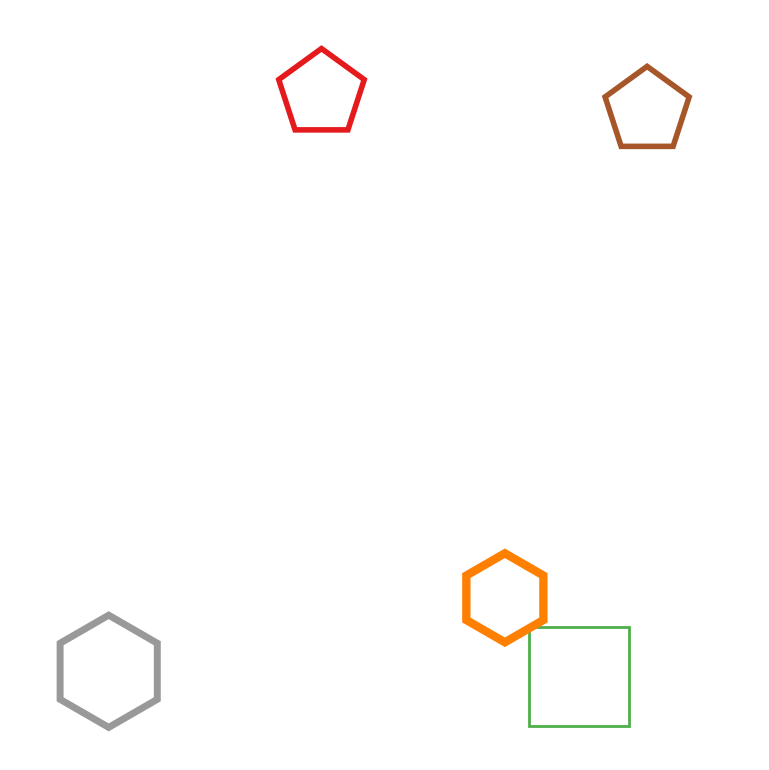[{"shape": "pentagon", "thickness": 2, "radius": 0.29, "center": [0.418, 0.879]}, {"shape": "square", "thickness": 1, "radius": 0.32, "center": [0.752, 0.122]}, {"shape": "hexagon", "thickness": 3, "radius": 0.29, "center": [0.656, 0.224]}, {"shape": "pentagon", "thickness": 2, "radius": 0.29, "center": [0.84, 0.856]}, {"shape": "hexagon", "thickness": 2.5, "radius": 0.36, "center": [0.141, 0.128]}]